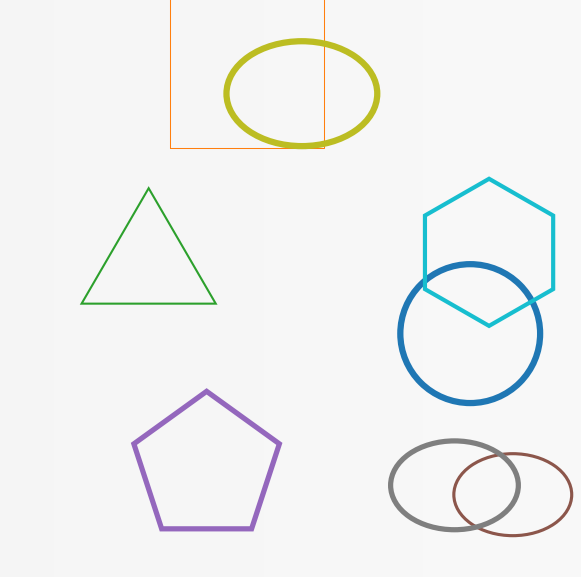[{"shape": "circle", "thickness": 3, "radius": 0.6, "center": [0.809, 0.421]}, {"shape": "square", "thickness": 0.5, "radius": 0.66, "center": [0.425, 0.876]}, {"shape": "triangle", "thickness": 1, "radius": 0.67, "center": [0.256, 0.54]}, {"shape": "pentagon", "thickness": 2.5, "radius": 0.66, "center": [0.355, 0.19]}, {"shape": "oval", "thickness": 1.5, "radius": 0.51, "center": [0.882, 0.143]}, {"shape": "oval", "thickness": 2.5, "radius": 0.55, "center": [0.782, 0.159]}, {"shape": "oval", "thickness": 3, "radius": 0.65, "center": [0.519, 0.837]}, {"shape": "hexagon", "thickness": 2, "radius": 0.64, "center": [0.841, 0.562]}]